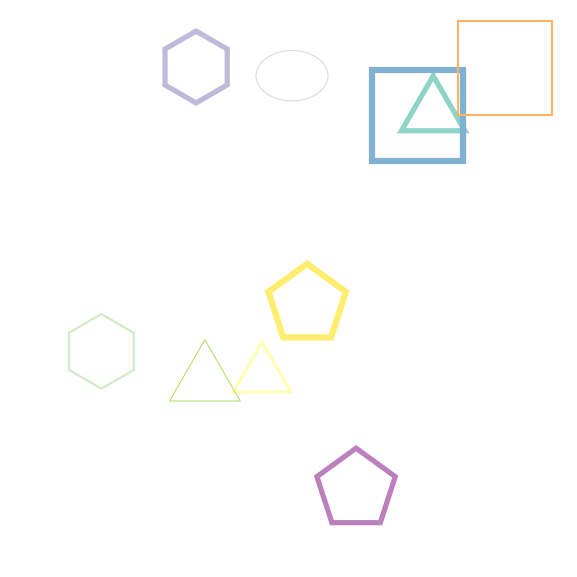[{"shape": "triangle", "thickness": 2.5, "radius": 0.32, "center": [0.75, 0.804]}, {"shape": "triangle", "thickness": 1.5, "radius": 0.29, "center": [0.454, 0.349]}, {"shape": "hexagon", "thickness": 2.5, "radius": 0.31, "center": [0.34, 0.883]}, {"shape": "square", "thickness": 3, "radius": 0.39, "center": [0.722, 0.799]}, {"shape": "square", "thickness": 1, "radius": 0.41, "center": [0.874, 0.881]}, {"shape": "triangle", "thickness": 0.5, "radius": 0.35, "center": [0.355, 0.34]}, {"shape": "oval", "thickness": 0.5, "radius": 0.31, "center": [0.506, 0.868]}, {"shape": "pentagon", "thickness": 2.5, "radius": 0.36, "center": [0.617, 0.152]}, {"shape": "hexagon", "thickness": 1, "radius": 0.32, "center": [0.176, 0.391]}, {"shape": "pentagon", "thickness": 3, "radius": 0.35, "center": [0.532, 0.472]}]